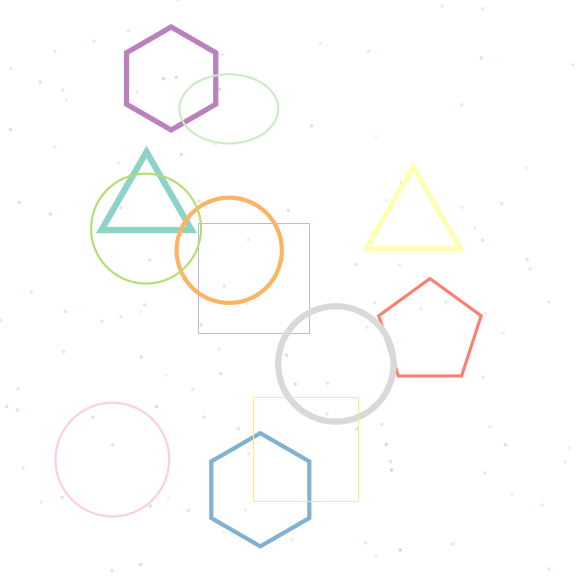[{"shape": "triangle", "thickness": 3, "radius": 0.45, "center": [0.254, 0.646]}, {"shape": "triangle", "thickness": 2.5, "radius": 0.47, "center": [0.715, 0.616]}, {"shape": "square", "thickness": 0.5, "radius": 0.48, "center": [0.44, 0.518]}, {"shape": "pentagon", "thickness": 1.5, "radius": 0.47, "center": [0.745, 0.424]}, {"shape": "hexagon", "thickness": 2, "radius": 0.49, "center": [0.451, 0.151]}, {"shape": "circle", "thickness": 2, "radius": 0.46, "center": [0.397, 0.566]}, {"shape": "circle", "thickness": 1, "radius": 0.48, "center": [0.253, 0.603]}, {"shape": "circle", "thickness": 1, "radius": 0.49, "center": [0.195, 0.203]}, {"shape": "circle", "thickness": 3, "radius": 0.5, "center": [0.582, 0.369]}, {"shape": "hexagon", "thickness": 2.5, "radius": 0.45, "center": [0.296, 0.863]}, {"shape": "oval", "thickness": 1, "radius": 0.43, "center": [0.396, 0.811]}, {"shape": "square", "thickness": 0.5, "radius": 0.45, "center": [0.529, 0.222]}]